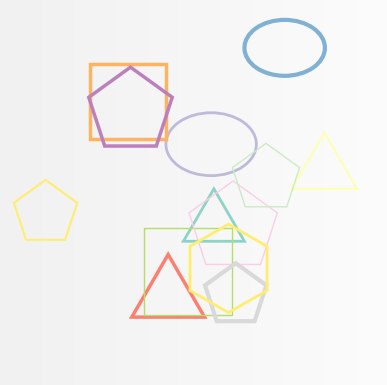[{"shape": "triangle", "thickness": 2, "radius": 0.45, "center": [0.552, 0.419]}, {"shape": "triangle", "thickness": 1.5, "radius": 0.49, "center": [0.837, 0.558]}, {"shape": "oval", "thickness": 2, "radius": 0.58, "center": [0.545, 0.625]}, {"shape": "triangle", "thickness": 2.5, "radius": 0.54, "center": [0.434, 0.231]}, {"shape": "oval", "thickness": 3, "radius": 0.52, "center": [0.735, 0.876]}, {"shape": "square", "thickness": 2.5, "radius": 0.49, "center": [0.33, 0.737]}, {"shape": "square", "thickness": 1, "radius": 0.57, "center": [0.484, 0.295]}, {"shape": "pentagon", "thickness": 1, "radius": 0.6, "center": [0.602, 0.41]}, {"shape": "pentagon", "thickness": 3, "radius": 0.42, "center": [0.608, 0.233]}, {"shape": "pentagon", "thickness": 2.5, "radius": 0.57, "center": [0.337, 0.712]}, {"shape": "pentagon", "thickness": 1, "radius": 0.46, "center": [0.687, 0.537]}, {"shape": "hexagon", "thickness": 2, "radius": 0.57, "center": [0.59, 0.303]}, {"shape": "pentagon", "thickness": 1.5, "radius": 0.43, "center": [0.118, 0.447]}]